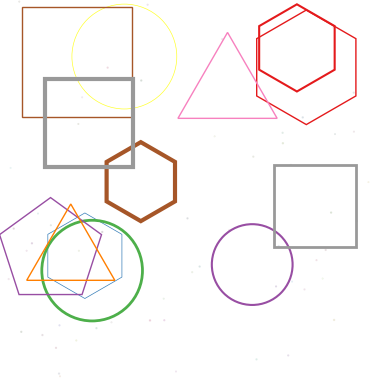[{"shape": "hexagon", "thickness": 1, "radius": 0.74, "center": [0.796, 0.825]}, {"shape": "hexagon", "thickness": 1.5, "radius": 0.57, "center": [0.771, 0.876]}, {"shape": "hexagon", "thickness": 0.5, "radius": 0.56, "center": [0.22, 0.336]}, {"shape": "circle", "thickness": 2, "radius": 0.65, "center": [0.239, 0.297]}, {"shape": "circle", "thickness": 1.5, "radius": 0.52, "center": [0.655, 0.313]}, {"shape": "pentagon", "thickness": 1, "radius": 0.7, "center": [0.131, 0.348]}, {"shape": "triangle", "thickness": 1, "radius": 0.66, "center": [0.184, 0.338]}, {"shape": "circle", "thickness": 0.5, "radius": 0.68, "center": [0.323, 0.853]}, {"shape": "square", "thickness": 1, "radius": 0.71, "center": [0.201, 0.838]}, {"shape": "hexagon", "thickness": 3, "radius": 0.51, "center": [0.366, 0.528]}, {"shape": "triangle", "thickness": 1, "radius": 0.74, "center": [0.591, 0.767]}, {"shape": "square", "thickness": 3, "radius": 0.57, "center": [0.231, 0.681]}, {"shape": "square", "thickness": 2, "radius": 0.53, "center": [0.819, 0.465]}]